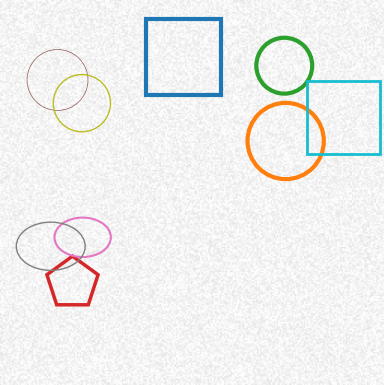[{"shape": "square", "thickness": 3, "radius": 0.49, "center": [0.476, 0.852]}, {"shape": "circle", "thickness": 3, "radius": 0.5, "center": [0.742, 0.634]}, {"shape": "circle", "thickness": 3, "radius": 0.36, "center": [0.738, 0.829]}, {"shape": "pentagon", "thickness": 2.5, "radius": 0.35, "center": [0.188, 0.265]}, {"shape": "circle", "thickness": 0.5, "radius": 0.4, "center": [0.149, 0.792]}, {"shape": "oval", "thickness": 1.5, "radius": 0.37, "center": [0.215, 0.384]}, {"shape": "oval", "thickness": 1, "radius": 0.45, "center": [0.132, 0.36]}, {"shape": "circle", "thickness": 1, "radius": 0.37, "center": [0.213, 0.732]}, {"shape": "square", "thickness": 2, "radius": 0.48, "center": [0.893, 0.695]}]